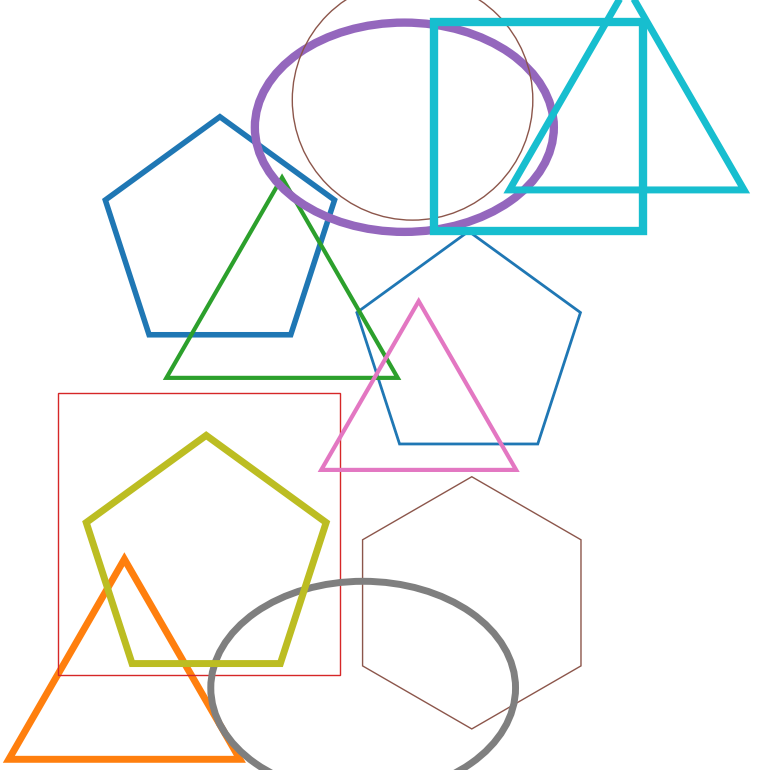[{"shape": "pentagon", "thickness": 1, "radius": 0.76, "center": [0.609, 0.547]}, {"shape": "pentagon", "thickness": 2, "radius": 0.78, "center": [0.286, 0.692]}, {"shape": "triangle", "thickness": 2.5, "radius": 0.87, "center": [0.162, 0.101]}, {"shape": "triangle", "thickness": 1.5, "radius": 0.87, "center": [0.366, 0.596]}, {"shape": "square", "thickness": 0.5, "radius": 0.92, "center": [0.258, 0.306]}, {"shape": "oval", "thickness": 3, "radius": 0.97, "center": [0.525, 0.835]}, {"shape": "circle", "thickness": 0.5, "radius": 0.78, "center": [0.536, 0.87]}, {"shape": "hexagon", "thickness": 0.5, "radius": 0.82, "center": [0.613, 0.217]}, {"shape": "triangle", "thickness": 1.5, "radius": 0.73, "center": [0.544, 0.463]}, {"shape": "oval", "thickness": 2.5, "radius": 0.99, "center": [0.472, 0.107]}, {"shape": "pentagon", "thickness": 2.5, "radius": 0.82, "center": [0.268, 0.271]}, {"shape": "square", "thickness": 3, "radius": 0.68, "center": [0.699, 0.835]}, {"shape": "triangle", "thickness": 2.5, "radius": 0.88, "center": [0.814, 0.841]}]